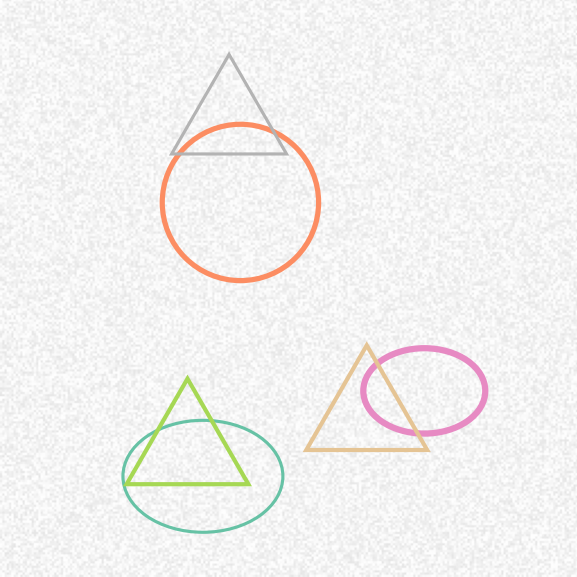[{"shape": "oval", "thickness": 1.5, "radius": 0.69, "center": [0.351, 0.174]}, {"shape": "circle", "thickness": 2.5, "radius": 0.68, "center": [0.416, 0.649]}, {"shape": "oval", "thickness": 3, "radius": 0.53, "center": [0.735, 0.322]}, {"shape": "triangle", "thickness": 2, "radius": 0.61, "center": [0.325, 0.222]}, {"shape": "triangle", "thickness": 2, "radius": 0.6, "center": [0.635, 0.28]}, {"shape": "triangle", "thickness": 1.5, "radius": 0.57, "center": [0.397, 0.79]}]